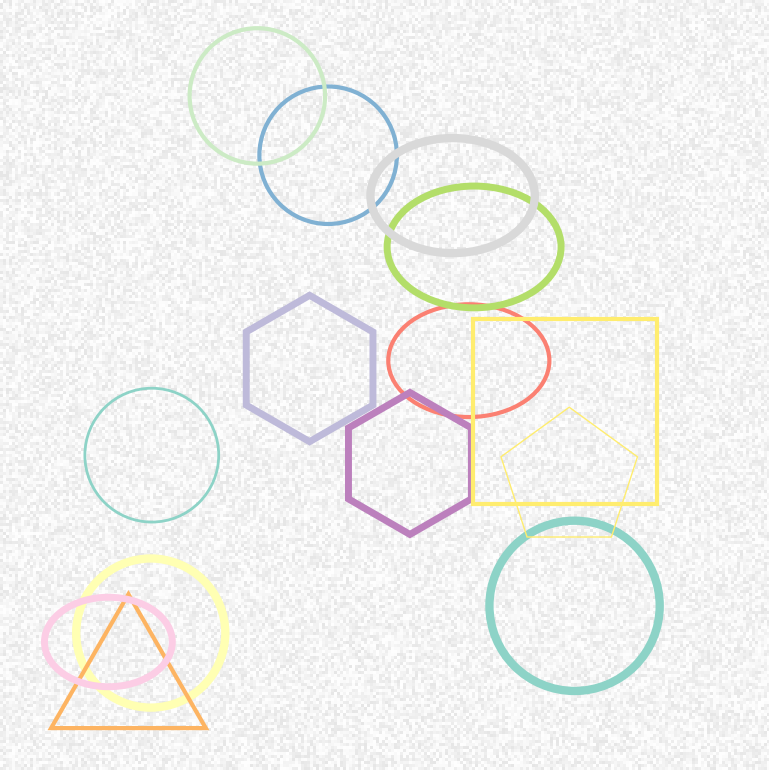[{"shape": "circle", "thickness": 3, "radius": 0.55, "center": [0.746, 0.213]}, {"shape": "circle", "thickness": 1, "radius": 0.43, "center": [0.197, 0.409]}, {"shape": "circle", "thickness": 3, "radius": 0.48, "center": [0.196, 0.178]}, {"shape": "hexagon", "thickness": 2.5, "radius": 0.48, "center": [0.402, 0.521]}, {"shape": "oval", "thickness": 1.5, "radius": 0.52, "center": [0.609, 0.532]}, {"shape": "circle", "thickness": 1.5, "radius": 0.45, "center": [0.426, 0.798]}, {"shape": "triangle", "thickness": 1.5, "radius": 0.58, "center": [0.167, 0.112]}, {"shape": "oval", "thickness": 2.5, "radius": 0.56, "center": [0.616, 0.679]}, {"shape": "oval", "thickness": 2.5, "radius": 0.42, "center": [0.141, 0.166]}, {"shape": "oval", "thickness": 3, "radius": 0.53, "center": [0.588, 0.746]}, {"shape": "hexagon", "thickness": 2.5, "radius": 0.46, "center": [0.532, 0.398]}, {"shape": "circle", "thickness": 1.5, "radius": 0.44, "center": [0.334, 0.875]}, {"shape": "pentagon", "thickness": 0.5, "radius": 0.47, "center": [0.739, 0.378]}, {"shape": "square", "thickness": 1.5, "radius": 0.6, "center": [0.734, 0.466]}]